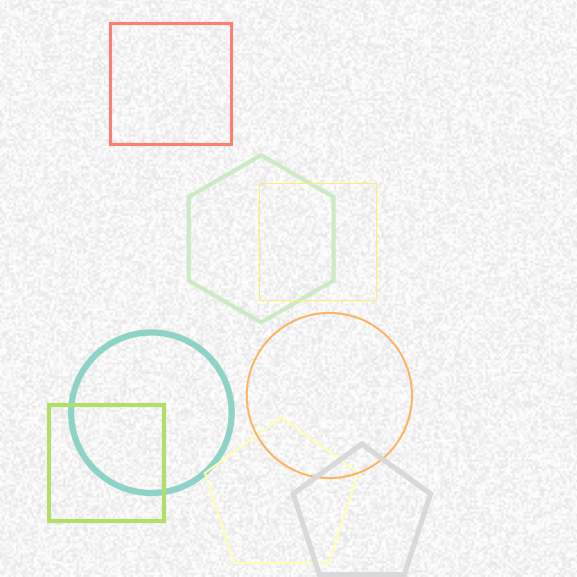[{"shape": "circle", "thickness": 3, "radius": 0.7, "center": [0.262, 0.284]}, {"shape": "pentagon", "thickness": 1, "radius": 0.7, "center": [0.487, 0.137]}, {"shape": "square", "thickness": 1.5, "radius": 0.52, "center": [0.295, 0.855]}, {"shape": "circle", "thickness": 1, "radius": 0.72, "center": [0.57, 0.314]}, {"shape": "square", "thickness": 2, "radius": 0.5, "center": [0.185, 0.197]}, {"shape": "pentagon", "thickness": 2.5, "radius": 0.63, "center": [0.627, 0.105]}, {"shape": "hexagon", "thickness": 2, "radius": 0.72, "center": [0.452, 0.586]}, {"shape": "square", "thickness": 0.5, "radius": 0.5, "center": [0.55, 0.581]}]